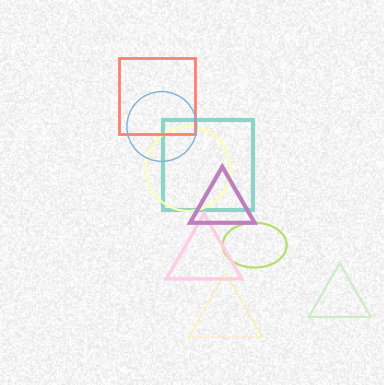[{"shape": "square", "thickness": 3, "radius": 0.59, "center": [0.539, 0.571]}, {"shape": "circle", "thickness": 1.5, "radius": 0.55, "center": [0.489, 0.562]}, {"shape": "square", "thickness": 2, "radius": 0.49, "center": [0.407, 0.751]}, {"shape": "circle", "thickness": 1, "radius": 0.45, "center": [0.42, 0.671]}, {"shape": "oval", "thickness": 1.5, "radius": 0.42, "center": [0.661, 0.363]}, {"shape": "triangle", "thickness": 2.5, "radius": 0.56, "center": [0.53, 0.332]}, {"shape": "triangle", "thickness": 3, "radius": 0.48, "center": [0.577, 0.47]}, {"shape": "triangle", "thickness": 1.5, "radius": 0.47, "center": [0.883, 0.223]}, {"shape": "triangle", "thickness": 0.5, "radius": 0.56, "center": [0.586, 0.18]}]